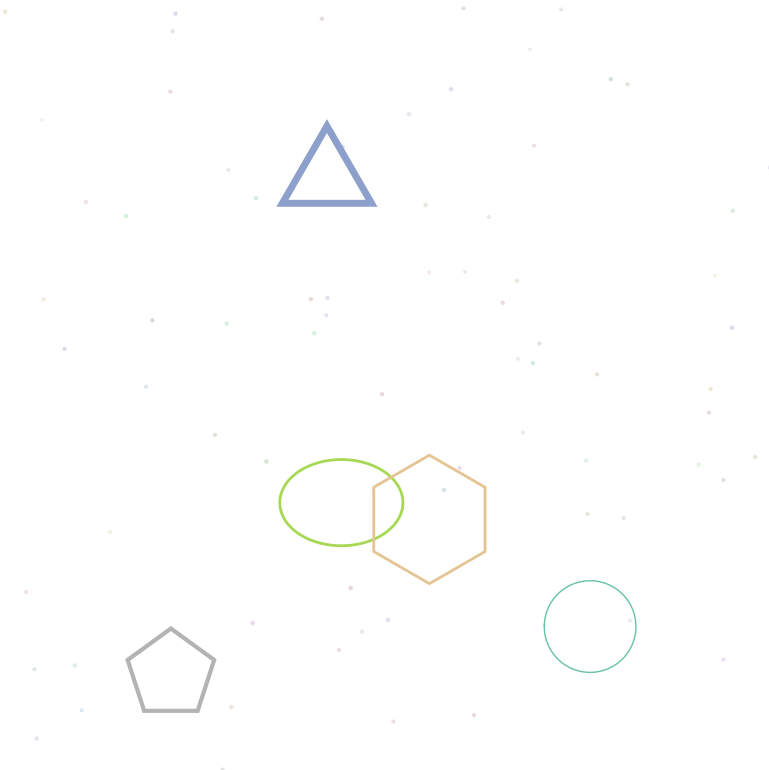[{"shape": "circle", "thickness": 0.5, "radius": 0.3, "center": [0.766, 0.186]}, {"shape": "triangle", "thickness": 2.5, "radius": 0.33, "center": [0.425, 0.769]}, {"shape": "oval", "thickness": 1, "radius": 0.4, "center": [0.443, 0.347]}, {"shape": "hexagon", "thickness": 1, "radius": 0.42, "center": [0.558, 0.325]}, {"shape": "pentagon", "thickness": 1.5, "radius": 0.3, "center": [0.222, 0.125]}]